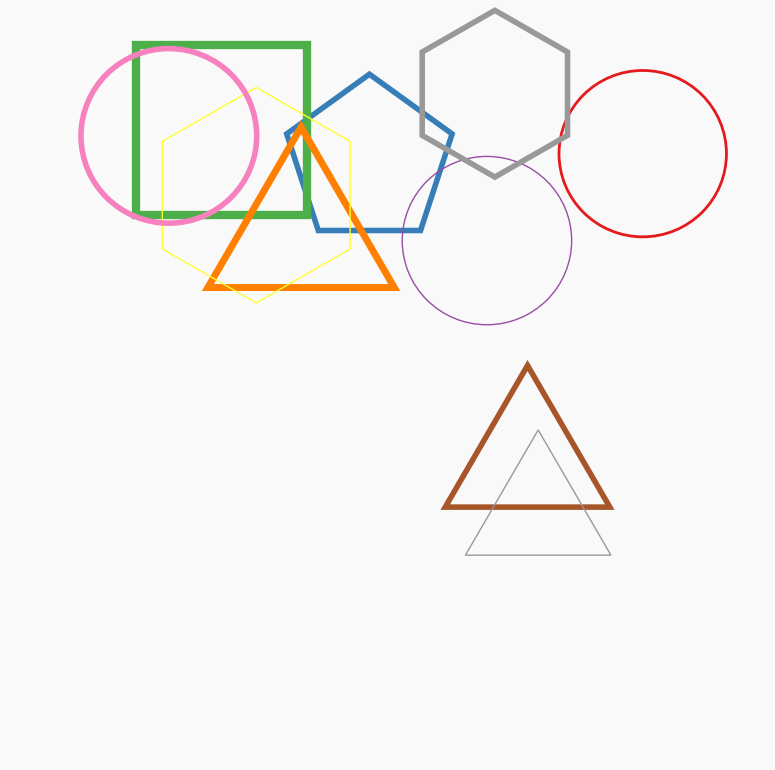[{"shape": "circle", "thickness": 1, "radius": 0.54, "center": [0.829, 0.8]}, {"shape": "pentagon", "thickness": 2, "radius": 0.56, "center": [0.477, 0.791]}, {"shape": "square", "thickness": 3, "radius": 0.55, "center": [0.286, 0.831]}, {"shape": "circle", "thickness": 0.5, "radius": 0.55, "center": [0.628, 0.688]}, {"shape": "triangle", "thickness": 2.5, "radius": 0.69, "center": [0.388, 0.696]}, {"shape": "hexagon", "thickness": 0.5, "radius": 0.7, "center": [0.331, 0.747]}, {"shape": "triangle", "thickness": 2, "radius": 0.61, "center": [0.681, 0.403]}, {"shape": "circle", "thickness": 2, "radius": 0.57, "center": [0.218, 0.824]}, {"shape": "hexagon", "thickness": 2, "radius": 0.54, "center": [0.639, 0.878]}, {"shape": "triangle", "thickness": 0.5, "radius": 0.54, "center": [0.694, 0.333]}]